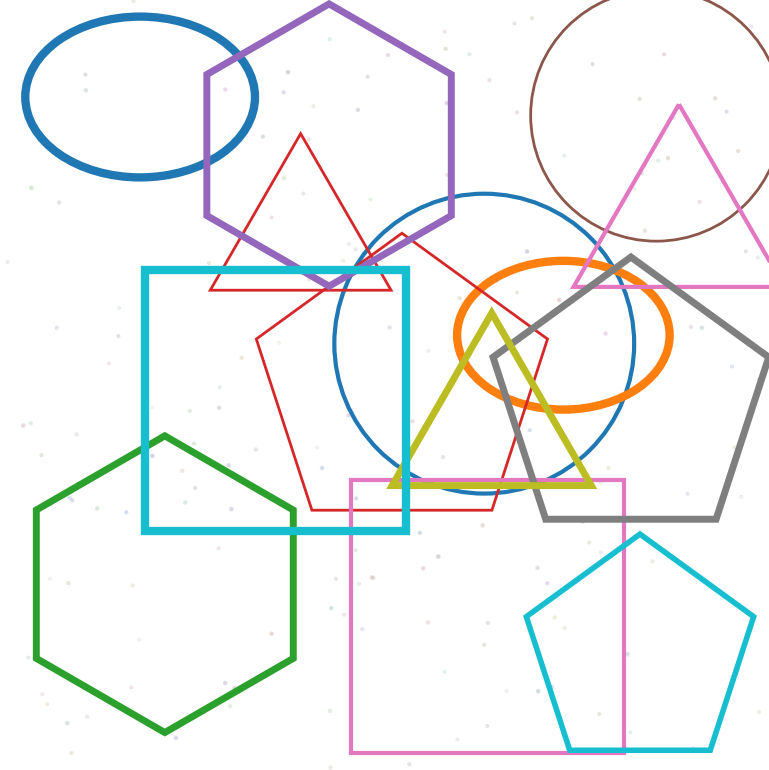[{"shape": "oval", "thickness": 3, "radius": 0.75, "center": [0.182, 0.874]}, {"shape": "circle", "thickness": 1.5, "radius": 0.97, "center": [0.629, 0.554]}, {"shape": "oval", "thickness": 3, "radius": 0.69, "center": [0.732, 0.565]}, {"shape": "hexagon", "thickness": 2.5, "radius": 0.96, "center": [0.214, 0.241]}, {"shape": "triangle", "thickness": 1, "radius": 0.68, "center": [0.39, 0.691]}, {"shape": "pentagon", "thickness": 1, "radius": 0.99, "center": [0.522, 0.498]}, {"shape": "hexagon", "thickness": 2.5, "radius": 0.92, "center": [0.427, 0.812]}, {"shape": "circle", "thickness": 1, "radius": 0.82, "center": [0.852, 0.85]}, {"shape": "square", "thickness": 1.5, "radius": 0.89, "center": [0.633, 0.199]}, {"shape": "triangle", "thickness": 1.5, "radius": 0.79, "center": [0.882, 0.706]}, {"shape": "pentagon", "thickness": 2.5, "radius": 0.94, "center": [0.819, 0.478]}, {"shape": "triangle", "thickness": 2.5, "radius": 0.75, "center": [0.639, 0.444]}, {"shape": "pentagon", "thickness": 2, "radius": 0.78, "center": [0.831, 0.151]}, {"shape": "square", "thickness": 3, "radius": 0.85, "center": [0.358, 0.48]}]